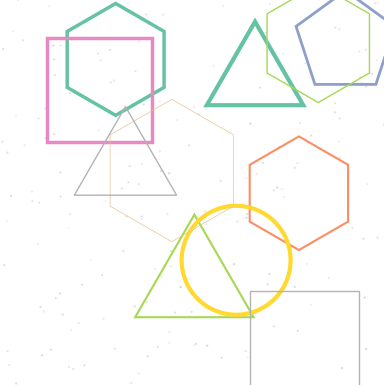[{"shape": "triangle", "thickness": 3, "radius": 0.72, "center": [0.662, 0.799]}, {"shape": "hexagon", "thickness": 2.5, "radius": 0.73, "center": [0.3, 0.846]}, {"shape": "hexagon", "thickness": 1.5, "radius": 0.74, "center": [0.776, 0.498]}, {"shape": "pentagon", "thickness": 2, "radius": 0.67, "center": [0.897, 0.89]}, {"shape": "square", "thickness": 2.5, "radius": 0.68, "center": [0.259, 0.767]}, {"shape": "triangle", "thickness": 1.5, "radius": 0.89, "center": [0.505, 0.265]}, {"shape": "hexagon", "thickness": 1, "radius": 0.77, "center": [0.827, 0.887]}, {"shape": "circle", "thickness": 3, "radius": 0.71, "center": [0.613, 0.324]}, {"shape": "hexagon", "thickness": 0.5, "radius": 0.92, "center": [0.446, 0.557]}, {"shape": "square", "thickness": 1, "radius": 0.71, "center": [0.79, 0.102]}, {"shape": "triangle", "thickness": 1, "radius": 0.77, "center": [0.326, 0.57]}]